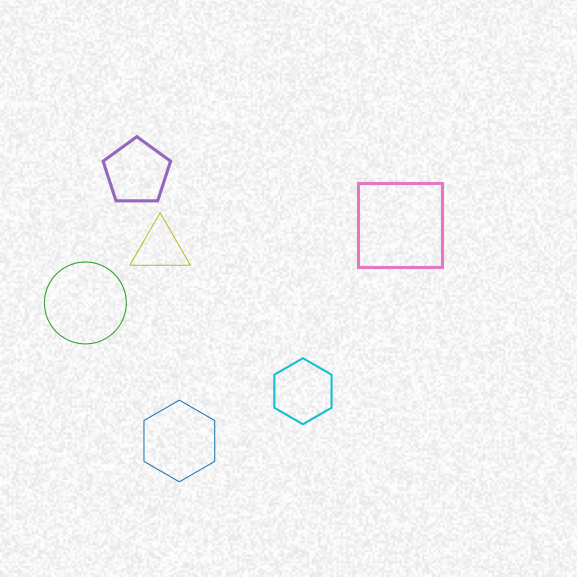[{"shape": "hexagon", "thickness": 0.5, "radius": 0.35, "center": [0.311, 0.236]}, {"shape": "circle", "thickness": 0.5, "radius": 0.35, "center": [0.148, 0.475]}, {"shape": "pentagon", "thickness": 1.5, "radius": 0.31, "center": [0.237, 0.701]}, {"shape": "square", "thickness": 1.5, "radius": 0.36, "center": [0.692, 0.61]}, {"shape": "triangle", "thickness": 0.5, "radius": 0.3, "center": [0.277, 0.57]}, {"shape": "hexagon", "thickness": 1, "radius": 0.29, "center": [0.525, 0.322]}]